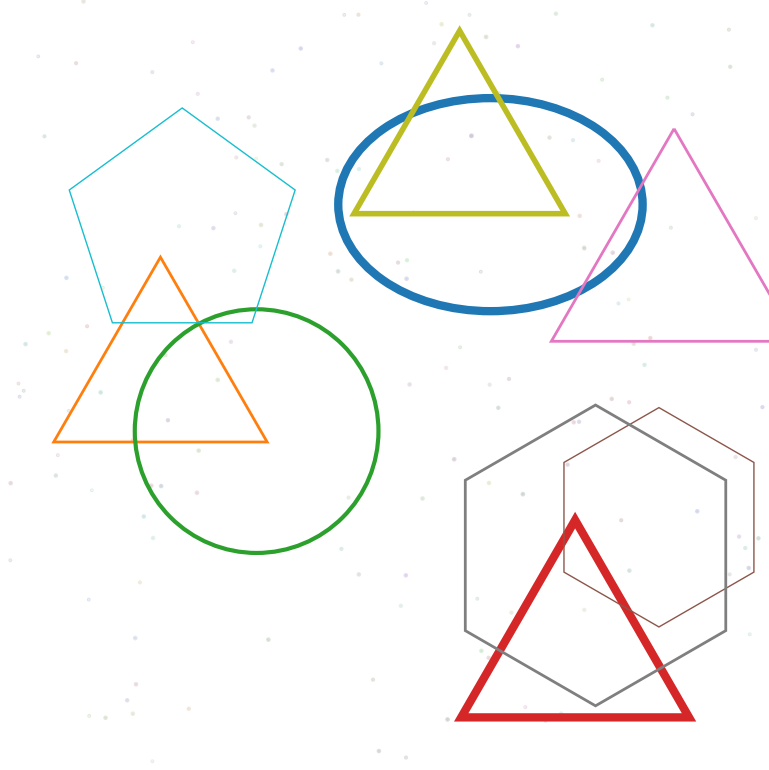[{"shape": "oval", "thickness": 3, "radius": 0.99, "center": [0.637, 0.734]}, {"shape": "triangle", "thickness": 1, "radius": 0.8, "center": [0.208, 0.506]}, {"shape": "circle", "thickness": 1.5, "radius": 0.79, "center": [0.333, 0.44]}, {"shape": "triangle", "thickness": 3, "radius": 0.85, "center": [0.747, 0.154]}, {"shape": "hexagon", "thickness": 0.5, "radius": 0.71, "center": [0.856, 0.328]}, {"shape": "triangle", "thickness": 1, "radius": 0.92, "center": [0.875, 0.649]}, {"shape": "hexagon", "thickness": 1, "radius": 0.98, "center": [0.773, 0.279]}, {"shape": "triangle", "thickness": 2, "radius": 0.79, "center": [0.597, 0.802]}, {"shape": "pentagon", "thickness": 0.5, "radius": 0.77, "center": [0.237, 0.706]}]